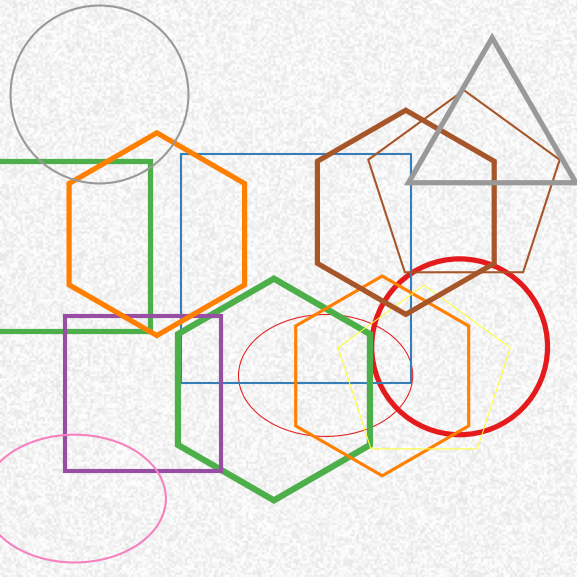[{"shape": "oval", "thickness": 0.5, "radius": 0.75, "center": [0.564, 0.349]}, {"shape": "circle", "thickness": 2.5, "radius": 0.76, "center": [0.796, 0.399]}, {"shape": "square", "thickness": 1, "radius": 0.99, "center": [0.512, 0.534]}, {"shape": "hexagon", "thickness": 3, "radius": 0.96, "center": [0.474, 0.325]}, {"shape": "square", "thickness": 2.5, "radius": 0.73, "center": [0.114, 0.573]}, {"shape": "square", "thickness": 2, "radius": 0.67, "center": [0.247, 0.318]}, {"shape": "hexagon", "thickness": 2.5, "radius": 0.88, "center": [0.272, 0.594]}, {"shape": "hexagon", "thickness": 1.5, "radius": 0.86, "center": [0.662, 0.348]}, {"shape": "pentagon", "thickness": 0.5, "radius": 0.78, "center": [0.735, 0.349]}, {"shape": "hexagon", "thickness": 2.5, "radius": 0.88, "center": [0.703, 0.631]}, {"shape": "pentagon", "thickness": 1, "radius": 0.87, "center": [0.803, 0.669]}, {"shape": "oval", "thickness": 1, "radius": 0.79, "center": [0.129, 0.136]}, {"shape": "triangle", "thickness": 2.5, "radius": 0.84, "center": [0.852, 0.766]}, {"shape": "circle", "thickness": 1, "radius": 0.77, "center": [0.172, 0.836]}]